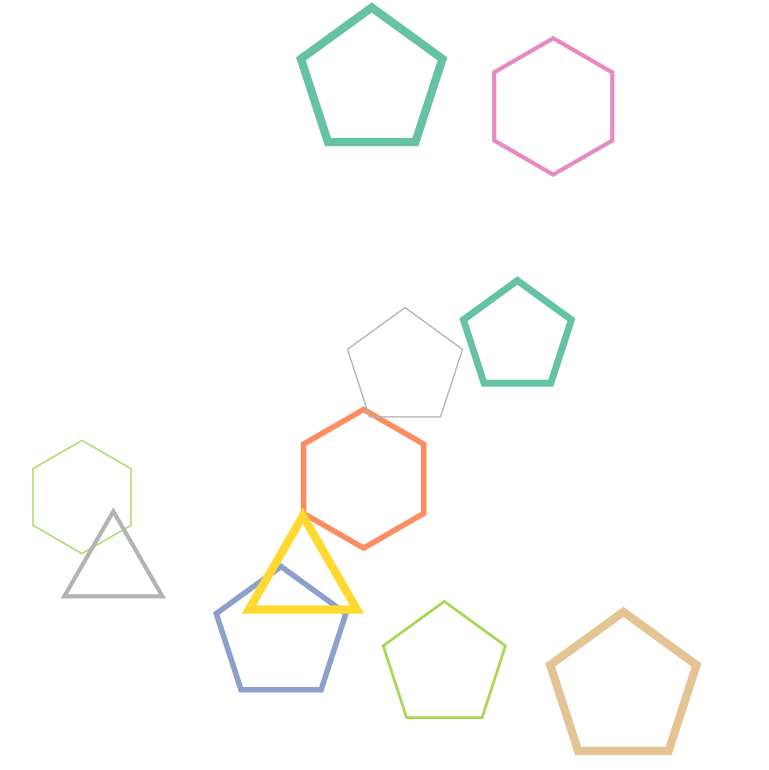[{"shape": "pentagon", "thickness": 2.5, "radius": 0.37, "center": [0.672, 0.562]}, {"shape": "pentagon", "thickness": 3, "radius": 0.48, "center": [0.483, 0.894]}, {"shape": "hexagon", "thickness": 2, "radius": 0.45, "center": [0.472, 0.378]}, {"shape": "pentagon", "thickness": 2, "radius": 0.44, "center": [0.365, 0.176]}, {"shape": "hexagon", "thickness": 1.5, "radius": 0.44, "center": [0.718, 0.862]}, {"shape": "pentagon", "thickness": 1, "radius": 0.42, "center": [0.577, 0.135]}, {"shape": "hexagon", "thickness": 0.5, "radius": 0.37, "center": [0.106, 0.355]}, {"shape": "triangle", "thickness": 3, "radius": 0.41, "center": [0.393, 0.249]}, {"shape": "pentagon", "thickness": 3, "radius": 0.5, "center": [0.81, 0.105]}, {"shape": "triangle", "thickness": 1.5, "radius": 0.37, "center": [0.147, 0.262]}, {"shape": "pentagon", "thickness": 0.5, "radius": 0.39, "center": [0.526, 0.522]}]